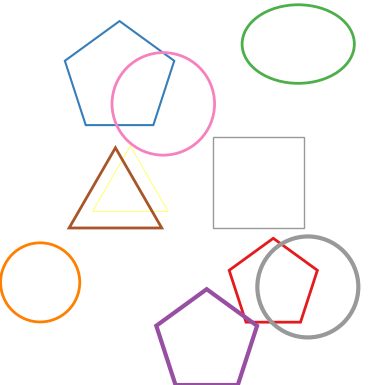[{"shape": "pentagon", "thickness": 2, "radius": 0.6, "center": [0.71, 0.261]}, {"shape": "pentagon", "thickness": 1.5, "radius": 0.75, "center": [0.311, 0.796]}, {"shape": "oval", "thickness": 2, "radius": 0.73, "center": [0.775, 0.886]}, {"shape": "pentagon", "thickness": 3, "radius": 0.69, "center": [0.537, 0.111]}, {"shape": "circle", "thickness": 2, "radius": 0.51, "center": [0.104, 0.266]}, {"shape": "triangle", "thickness": 0.5, "radius": 0.57, "center": [0.338, 0.507]}, {"shape": "triangle", "thickness": 2, "radius": 0.69, "center": [0.3, 0.477]}, {"shape": "circle", "thickness": 2, "radius": 0.67, "center": [0.424, 0.73]}, {"shape": "circle", "thickness": 3, "radius": 0.66, "center": [0.8, 0.255]}, {"shape": "square", "thickness": 1, "radius": 0.59, "center": [0.671, 0.527]}]